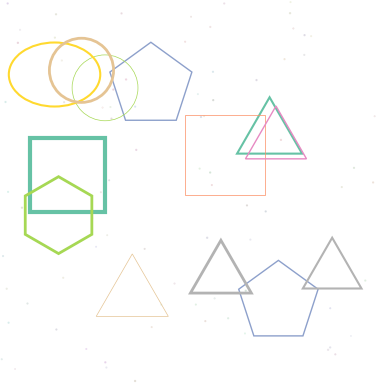[{"shape": "square", "thickness": 3, "radius": 0.48, "center": [0.175, 0.545]}, {"shape": "triangle", "thickness": 1.5, "radius": 0.49, "center": [0.7, 0.65]}, {"shape": "square", "thickness": 0.5, "radius": 0.52, "center": [0.583, 0.597]}, {"shape": "pentagon", "thickness": 1, "radius": 0.56, "center": [0.392, 0.778]}, {"shape": "pentagon", "thickness": 1, "radius": 0.54, "center": [0.723, 0.215]}, {"shape": "triangle", "thickness": 1, "radius": 0.46, "center": [0.717, 0.633]}, {"shape": "hexagon", "thickness": 2, "radius": 0.5, "center": [0.152, 0.441]}, {"shape": "circle", "thickness": 0.5, "radius": 0.43, "center": [0.273, 0.772]}, {"shape": "oval", "thickness": 1.5, "radius": 0.59, "center": [0.142, 0.806]}, {"shape": "triangle", "thickness": 0.5, "radius": 0.54, "center": [0.344, 0.232]}, {"shape": "circle", "thickness": 2, "radius": 0.42, "center": [0.212, 0.817]}, {"shape": "triangle", "thickness": 2, "radius": 0.46, "center": [0.574, 0.284]}, {"shape": "triangle", "thickness": 1.5, "radius": 0.44, "center": [0.863, 0.295]}]